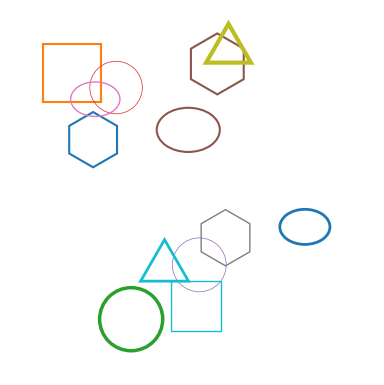[{"shape": "hexagon", "thickness": 1.5, "radius": 0.36, "center": [0.242, 0.637]}, {"shape": "oval", "thickness": 2, "radius": 0.33, "center": [0.792, 0.411]}, {"shape": "square", "thickness": 1.5, "radius": 0.37, "center": [0.187, 0.81]}, {"shape": "circle", "thickness": 2.5, "radius": 0.41, "center": [0.341, 0.171]}, {"shape": "circle", "thickness": 0.5, "radius": 0.34, "center": [0.301, 0.773]}, {"shape": "circle", "thickness": 0.5, "radius": 0.35, "center": [0.518, 0.312]}, {"shape": "hexagon", "thickness": 1.5, "radius": 0.4, "center": [0.564, 0.834]}, {"shape": "oval", "thickness": 1.5, "radius": 0.41, "center": [0.489, 0.663]}, {"shape": "oval", "thickness": 1, "radius": 0.32, "center": [0.248, 0.742]}, {"shape": "hexagon", "thickness": 1, "radius": 0.36, "center": [0.586, 0.382]}, {"shape": "triangle", "thickness": 3, "radius": 0.34, "center": [0.594, 0.871]}, {"shape": "square", "thickness": 1, "radius": 0.33, "center": [0.509, 0.205]}, {"shape": "triangle", "thickness": 2, "radius": 0.36, "center": [0.427, 0.306]}]